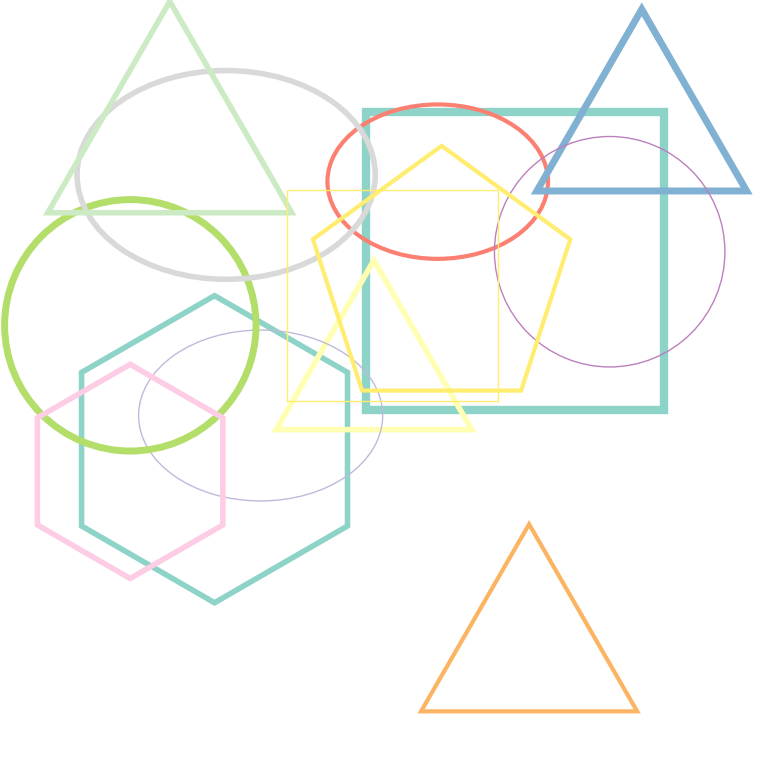[{"shape": "square", "thickness": 3, "radius": 0.97, "center": [0.669, 0.661]}, {"shape": "hexagon", "thickness": 2, "radius": 1.0, "center": [0.279, 0.417]}, {"shape": "triangle", "thickness": 2, "radius": 0.73, "center": [0.486, 0.515]}, {"shape": "oval", "thickness": 0.5, "radius": 0.79, "center": [0.338, 0.46]}, {"shape": "oval", "thickness": 1.5, "radius": 0.72, "center": [0.568, 0.764]}, {"shape": "triangle", "thickness": 2.5, "radius": 0.79, "center": [0.833, 0.831]}, {"shape": "triangle", "thickness": 1.5, "radius": 0.81, "center": [0.687, 0.157]}, {"shape": "circle", "thickness": 2.5, "radius": 0.82, "center": [0.169, 0.578]}, {"shape": "hexagon", "thickness": 2, "radius": 0.7, "center": [0.169, 0.388]}, {"shape": "oval", "thickness": 2, "radius": 0.97, "center": [0.294, 0.773]}, {"shape": "circle", "thickness": 0.5, "radius": 0.75, "center": [0.792, 0.673]}, {"shape": "triangle", "thickness": 2, "radius": 0.91, "center": [0.22, 0.815]}, {"shape": "pentagon", "thickness": 1.5, "radius": 0.88, "center": [0.574, 0.635]}, {"shape": "square", "thickness": 0.5, "radius": 0.68, "center": [0.51, 0.616]}]